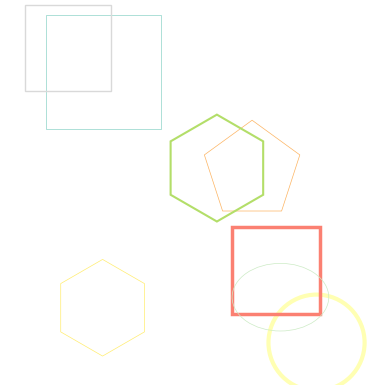[{"shape": "square", "thickness": 0.5, "radius": 0.74, "center": [0.268, 0.813]}, {"shape": "circle", "thickness": 3, "radius": 0.62, "center": [0.822, 0.11]}, {"shape": "square", "thickness": 2.5, "radius": 0.57, "center": [0.717, 0.296]}, {"shape": "pentagon", "thickness": 0.5, "radius": 0.65, "center": [0.655, 0.557]}, {"shape": "hexagon", "thickness": 1.5, "radius": 0.69, "center": [0.563, 0.563]}, {"shape": "square", "thickness": 1, "radius": 0.56, "center": [0.178, 0.874]}, {"shape": "oval", "thickness": 0.5, "radius": 0.63, "center": [0.728, 0.228]}, {"shape": "hexagon", "thickness": 0.5, "radius": 0.63, "center": [0.266, 0.201]}]